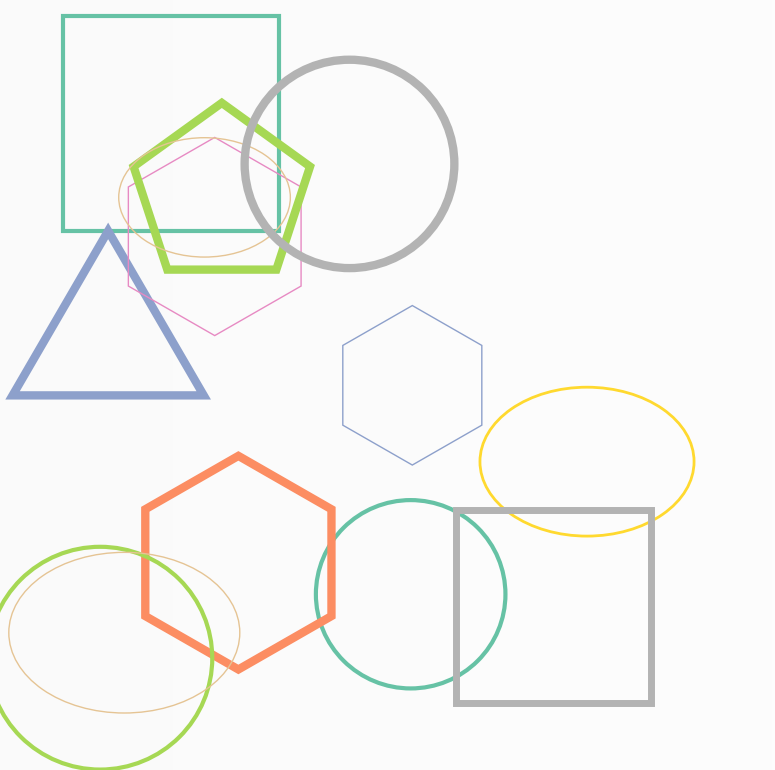[{"shape": "circle", "thickness": 1.5, "radius": 0.61, "center": [0.53, 0.228]}, {"shape": "square", "thickness": 1.5, "radius": 0.7, "center": [0.221, 0.84]}, {"shape": "hexagon", "thickness": 3, "radius": 0.69, "center": [0.308, 0.269]}, {"shape": "triangle", "thickness": 3, "radius": 0.71, "center": [0.14, 0.558]}, {"shape": "hexagon", "thickness": 0.5, "radius": 0.52, "center": [0.532, 0.5]}, {"shape": "hexagon", "thickness": 0.5, "radius": 0.64, "center": [0.277, 0.693]}, {"shape": "pentagon", "thickness": 3, "radius": 0.6, "center": [0.286, 0.747]}, {"shape": "circle", "thickness": 1.5, "radius": 0.72, "center": [0.129, 0.145]}, {"shape": "oval", "thickness": 1, "radius": 0.69, "center": [0.757, 0.4]}, {"shape": "oval", "thickness": 0.5, "radius": 0.75, "center": [0.16, 0.178]}, {"shape": "oval", "thickness": 0.5, "radius": 0.55, "center": [0.264, 0.744]}, {"shape": "square", "thickness": 2.5, "radius": 0.63, "center": [0.714, 0.213]}, {"shape": "circle", "thickness": 3, "radius": 0.68, "center": [0.451, 0.787]}]